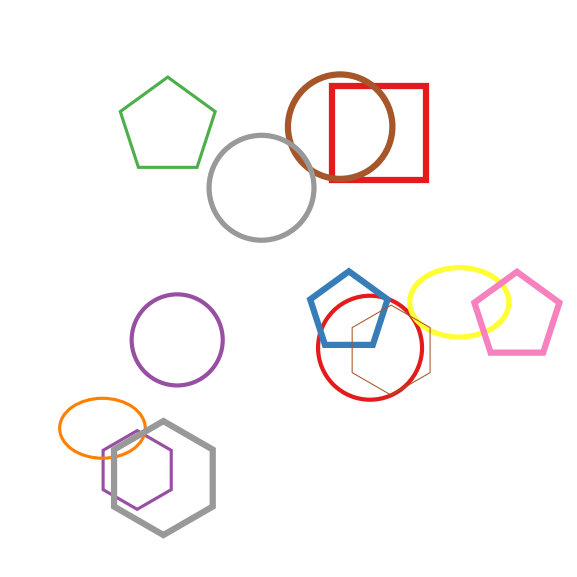[{"shape": "circle", "thickness": 2, "radius": 0.45, "center": [0.641, 0.397]}, {"shape": "square", "thickness": 3, "radius": 0.41, "center": [0.656, 0.768]}, {"shape": "pentagon", "thickness": 3, "radius": 0.35, "center": [0.604, 0.459]}, {"shape": "pentagon", "thickness": 1.5, "radius": 0.43, "center": [0.29, 0.779]}, {"shape": "hexagon", "thickness": 1.5, "radius": 0.34, "center": [0.238, 0.185]}, {"shape": "circle", "thickness": 2, "radius": 0.39, "center": [0.307, 0.411]}, {"shape": "oval", "thickness": 1.5, "radius": 0.37, "center": [0.177, 0.258]}, {"shape": "oval", "thickness": 2.5, "radius": 0.43, "center": [0.795, 0.476]}, {"shape": "circle", "thickness": 3, "radius": 0.45, "center": [0.589, 0.78]}, {"shape": "hexagon", "thickness": 0.5, "radius": 0.39, "center": [0.677, 0.393]}, {"shape": "pentagon", "thickness": 3, "radius": 0.39, "center": [0.895, 0.451]}, {"shape": "circle", "thickness": 2.5, "radius": 0.45, "center": [0.453, 0.674]}, {"shape": "hexagon", "thickness": 3, "radius": 0.49, "center": [0.283, 0.171]}]